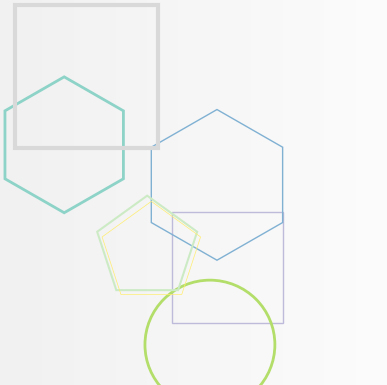[{"shape": "hexagon", "thickness": 2, "radius": 0.88, "center": [0.166, 0.624]}, {"shape": "square", "thickness": 1, "radius": 0.72, "center": [0.586, 0.305]}, {"shape": "hexagon", "thickness": 1, "radius": 0.98, "center": [0.56, 0.52]}, {"shape": "circle", "thickness": 2, "radius": 0.84, "center": [0.542, 0.105]}, {"shape": "square", "thickness": 3, "radius": 0.92, "center": [0.224, 0.801]}, {"shape": "pentagon", "thickness": 1.5, "radius": 0.68, "center": [0.38, 0.356]}, {"shape": "pentagon", "thickness": 0.5, "radius": 0.67, "center": [0.391, 0.343]}]